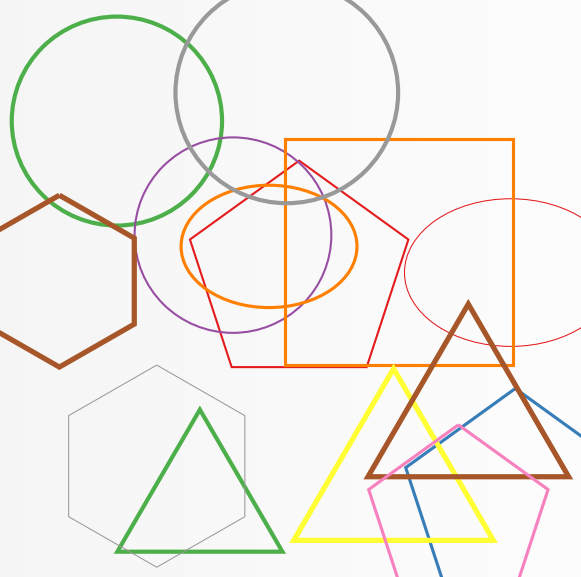[{"shape": "pentagon", "thickness": 1, "radius": 0.99, "center": [0.515, 0.523]}, {"shape": "oval", "thickness": 0.5, "radius": 0.91, "center": [0.878, 0.527]}, {"shape": "pentagon", "thickness": 1.5, "radius": 0.99, "center": [0.887, 0.128]}, {"shape": "circle", "thickness": 2, "radius": 0.9, "center": [0.201, 0.789]}, {"shape": "triangle", "thickness": 2, "radius": 0.82, "center": [0.344, 0.126]}, {"shape": "circle", "thickness": 1, "radius": 0.85, "center": [0.401, 0.592]}, {"shape": "oval", "thickness": 1.5, "radius": 0.76, "center": [0.463, 0.572]}, {"shape": "square", "thickness": 1.5, "radius": 0.98, "center": [0.686, 0.562]}, {"shape": "triangle", "thickness": 2.5, "radius": 0.99, "center": [0.677, 0.163]}, {"shape": "triangle", "thickness": 2.5, "radius": 1.0, "center": [0.806, 0.273]}, {"shape": "hexagon", "thickness": 2.5, "radius": 0.74, "center": [0.102, 0.512]}, {"shape": "pentagon", "thickness": 1.5, "radius": 0.81, "center": [0.789, 0.101]}, {"shape": "hexagon", "thickness": 0.5, "radius": 0.88, "center": [0.27, 0.192]}, {"shape": "circle", "thickness": 2, "radius": 0.96, "center": [0.493, 0.839]}]